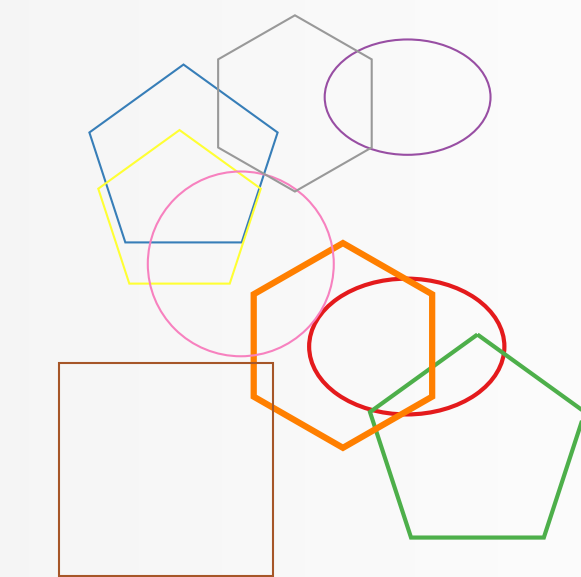[{"shape": "oval", "thickness": 2, "radius": 0.84, "center": [0.7, 0.399]}, {"shape": "pentagon", "thickness": 1, "radius": 0.85, "center": [0.316, 0.717]}, {"shape": "pentagon", "thickness": 2, "radius": 0.97, "center": [0.821, 0.226]}, {"shape": "oval", "thickness": 1, "radius": 0.71, "center": [0.701, 0.831]}, {"shape": "hexagon", "thickness": 3, "radius": 0.89, "center": [0.59, 0.401]}, {"shape": "pentagon", "thickness": 1, "radius": 0.73, "center": [0.309, 0.627]}, {"shape": "square", "thickness": 1, "radius": 0.92, "center": [0.286, 0.186]}, {"shape": "circle", "thickness": 1, "radius": 0.8, "center": [0.414, 0.542]}, {"shape": "hexagon", "thickness": 1, "radius": 0.76, "center": [0.507, 0.82]}]